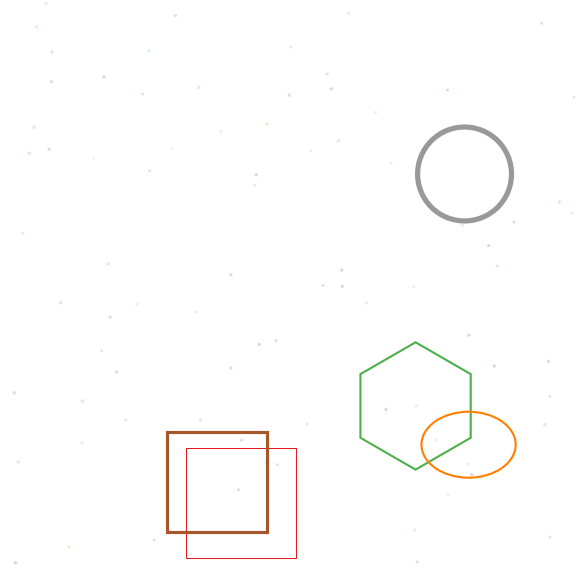[{"shape": "square", "thickness": 0.5, "radius": 0.48, "center": [0.418, 0.128]}, {"shape": "hexagon", "thickness": 1, "radius": 0.55, "center": [0.72, 0.296]}, {"shape": "oval", "thickness": 1, "radius": 0.41, "center": [0.811, 0.229]}, {"shape": "square", "thickness": 1.5, "radius": 0.43, "center": [0.376, 0.164]}, {"shape": "circle", "thickness": 2.5, "radius": 0.41, "center": [0.804, 0.698]}]